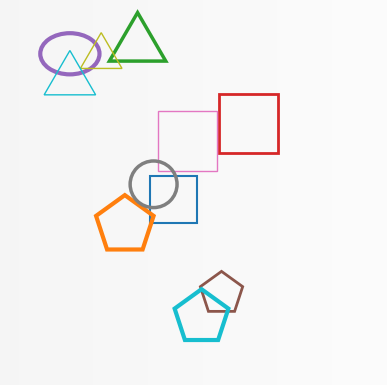[{"shape": "square", "thickness": 1.5, "radius": 0.3, "center": [0.447, 0.481]}, {"shape": "pentagon", "thickness": 3, "radius": 0.39, "center": [0.322, 0.415]}, {"shape": "triangle", "thickness": 2.5, "radius": 0.42, "center": [0.355, 0.883]}, {"shape": "square", "thickness": 2, "radius": 0.38, "center": [0.641, 0.679]}, {"shape": "oval", "thickness": 3, "radius": 0.38, "center": [0.18, 0.86]}, {"shape": "pentagon", "thickness": 2, "radius": 0.29, "center": [0.572, 0.238]}, {"shape": "square", "thickness": 1, "radius": 0.38, "center": [0.484, 0.634]}, {"shape": "circle", "thickness": 2.5, "radius": 0.3, "center": [0.396, 0.521]}, {"shape": "triangle", "thickness": 1, "radius": 0.31, "center": [0.261, 0.853]}, {"shape": "pentagon", "thickness": 3, "radius": 0.36, "center": [0.52, 0.176]}, {"shape": "triangle", "thickness": 1, "radius": 0.38, "center": [0.18, 0.792]}]